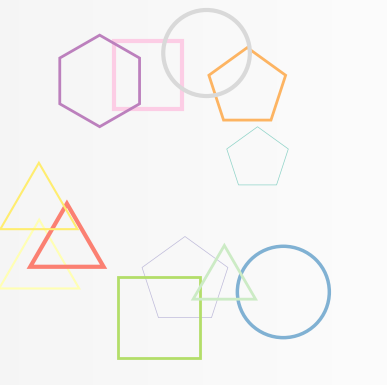[{"shape": "pentagon", "thickness": 0.5, "radius": 0.42, "center": [0.665, 0.587]}, {"shape": "triangle", "thickness": 1.5, "radius": 0.6, "center": [0.101, 0.31]}, {"shape": "pentagon", "thickness": 0.5, "radius": 0.58, "center": [0.477, 0.269]}, {"shape": "triangle", "thickness": 3, "radius": 0.55, "center": [0.173, 0.362]}, {"shape": "circle", "thickness": 2.5, "radius": 0.59, "center": [0.731, 0.242]}, {"shape": "pentagon", "thickness": 2, "radius": 0.52, "center": [0.638, 0.772]}, {"shape": "square", "thickness": 2, "radius": 0.53, "center": [0.41, 0.176]}, {"shape": "square", "thickness": 3, "radius": 0.44, "center": [0.382, 0.805]}, {"shape": "circle", "thickness": 3, "radius": 0.56, "center": [0.533, 0.862]}, {"shape": "hexagon", "thickness": 2, "radius": 0.59, "center": [0.257, 0.79]}, {"shape": "triangle", "thickness": 2, "radius": 0.47, "center": [0.579, 0.269]}, {"shape": "triangle", "thickness": 1.5, "radius": 0.57, "center": [0.1, 0.462]}]